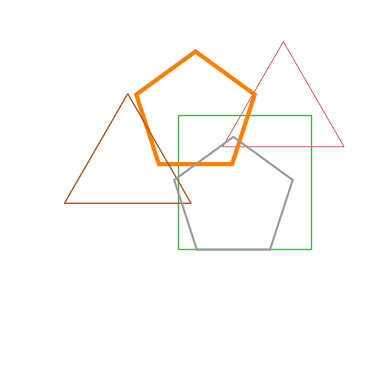[{"shape": "triangle", "thickness": 0.5, "radius": 0.91, "center": [0.736, 0.71]}, {"shape": "square", "thickness": 1, "radius": 0.87, "center": [0.635, 0.526]}, {"shape": "pentagon", "thickness": 3, "radius": 0.81, "center": [0.508, 0.705]}, {"shape": "triangle", "thickness": 1, "radius": 0.95, "center": [0.332, 0.567]}, {"shape": "pentagon", "thickness": 1.5, "radius": 0.81, "center": [0.606, 0.483]}]